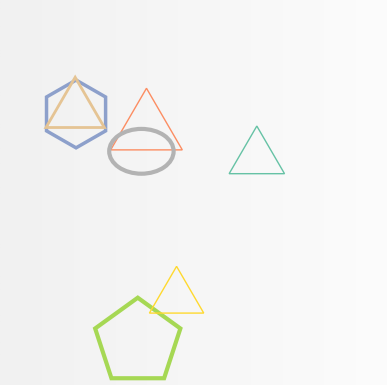[{"shape": "triangle", "thickness": 1, "radius": 0.41, "center": [0.663, 0.59]}, {"shape": "triangle", "thickness": 1, "radius": 0.53, "center": [0.378, 0.664]}, {"shape": "hexagon", "thickness": 2.5, "radius": 0.44, "center": [0.196, 0.704]}, {"shape": "pentagon", "thickness": 3, "radius": 0.58, "center": [0.356, 0.111]}, {"shape": "triangle", "thickness": 1, "radius": 0.4, "center": [0.456, 0.227]}, {"shape": "triangle", "thickness": 2, "radius": 0.43, "center": [0.194, 0.712]}, {"shape": "oval", "thickness": 3, "radius": 0.42, "center": [0.365, 0.607]}]